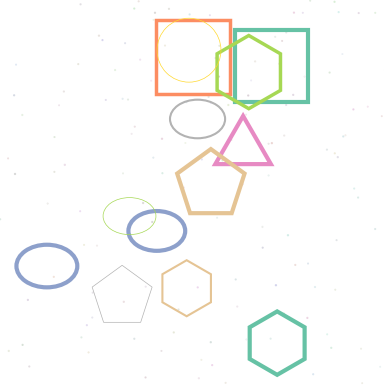[{"shape": "square", "thickness": 3, "radius": 0.47, "center": [0.706, 0.829]}, {"shape": "hexagon", "thickness": 3, "radius": 0.41, "center": [0.72, 0.109]}, {"shape": "square", "thickness": 2.5, "radius": 0.48, "center": [0.501, 0.851]}, {"shape": "oval", "thickness": 3, "radius": 0.4, "center": [0.122, 0.309]}, {"shape": "oval", "thickness": 3, "radius": 0.37, "center": [0.407, 0.4]}, {"shape": "triangle", "thickness": 3, "radius": 0.42, "center": [0.631, 0.615]}, {"shape": "hexagon", "thickness": 2.5, "radius": 0.48, "center": [0.646, 0.813]}, {"shape": "oval", "thickness": 0.5, "radius": 0.34, "center": [0.336, 0.439]}, {"shape": "circle", "thickness": 0.5, "radius": 0.42, "center": [0.491, 0.87]}, {"shape": "pentagon", "thickness": 3, "radius": 0.46, "center": [0.548, 0.521]}, {"shape": "hexagon", "thickness": 1.5, "radius": 0.36, "center": [0.485, 0.251]}, {"shape": "pentagon", "thickness": 0.5, "radius": 0.41, "center": [0.317, 0.229]}, {"shape": "oval", "thickness": 1.5, "radius": 0.36, "center": [0.513, 0.691]}]